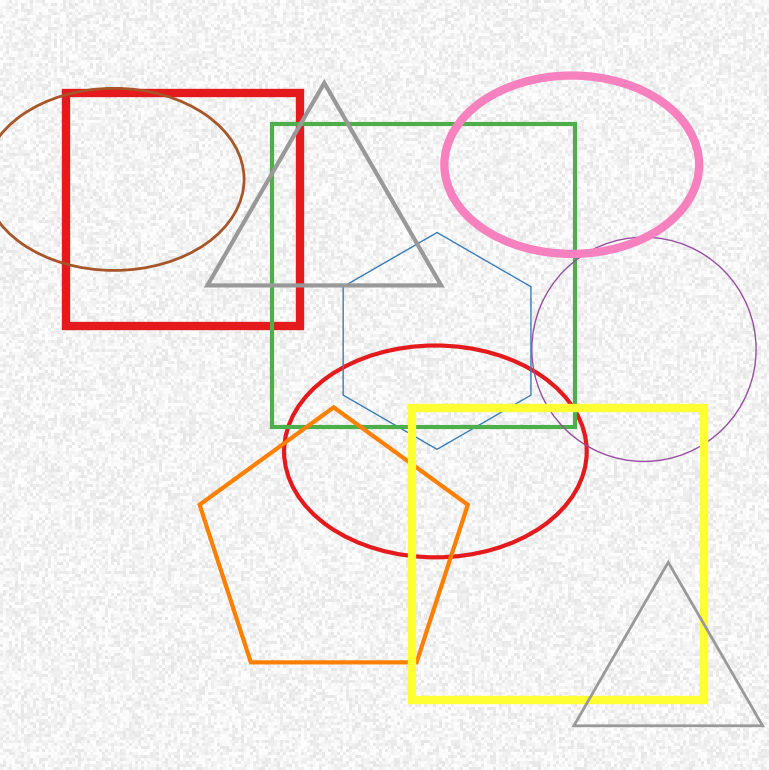[{"shape": "oval", "thickness": 1.5, "radius": 0.98, "center": [0.565, 0.414]}, {"shape": "square", "thickness": 3, "radius": 0.76, "center": [0.238, 0.728]}, {"shape": "hexagon", "thickness": 0.5, "radius": 0.7, "center": [0.568, 0.557]}, {"shape": "square", "thickness": 1.5, "radius": 0.99, "center": [0.55, 0.642]}, {"shape": "circle", "thickness": 0.5, "radius": 0.73, "center": [0.836, 0.546]}, {"shape": "pentagon", "thickness": 1.5, "radius": 0.92, "center": [0.433, 0.288]}, {"shape": "square", "thickness": 3, "radius": 0.95, "center": [0.725, 0.28]}, {"shape": "oval", "thickness": 1, "radius": 0.84, "center": [0.148, 0.767]}, {"shape": "oval", "thickness": 3, "radius": 0.83, "center": [0.743, 0.786]}, {"shape": "triangle", "thickness": 1.5, "radius": 0.88, "center": [0.421, 0.717]}, {"shape": "triangle", "thickness": 1, "radius": 0.71, "center": [0.868, 0.128]}]